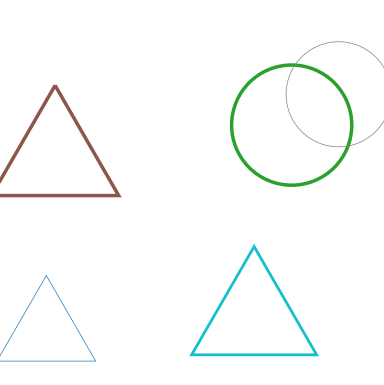[{"shape": "triangle", "thickness": 0.5, "radius": 0.74, "center": [0.12, 0.136]}, {"shape": "circle", "thickness": 2.5, "radius": 0.78, "center": [0.758, 0.675]}, {"shape": "triangle", "thickness": 2.5, "radius": 0.95, "center": [0.143, 0.587]}, {"shape": "circle", "thickness": 0.5, "radius": 0.68, "center": [0.88, 0.755]}, {"shape": "triangle", "thickness": 2, "radius": 0.94, "center": [0.66, 0.172]}]